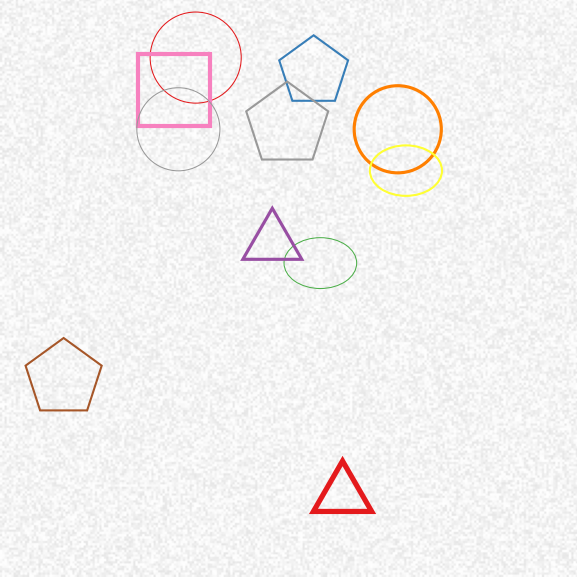[{"shape": "circle", "thickness": 0.5, "radius": 0.39, "center": [0.339, 0.899]}, {"shape": "triangle", "thickness": 2.5, "radius": 0.29, "center": [0.593, 0.143]}, {"shape": "pentagon", "thickness": 1, "radius": 0.31, "center": [0.543, 0.875]}, {"shape": "oval", "thickness": 0.5, "radius": 0.31, "center": [0.555, 0.544]}, {"shape": "triangle", "thickness": 1.5, "radius": 0.29, "center": [0.472, 0.58]}, {"shape": "circle", "thickness": 1.5, "radius": 0.38, "center": [0.689, 0.775]}, {"shape": "oval", "thickness": 1, "radius": 0.31, "center": [0.703, 0.704]}, {"shape": "pentagon", "thickness": 1, "radius": 0.35, "center": [0.11, 0.345]}, {"shape": "square", "thickness": 2, "radius": 0.31, "center": [0.301, 0.843]}, {"shape": "circle", "thickness": 0.5, "radius": 0.36, "center": [0.309, 0.775]}, {"shape": "pentagon", "thickness": 1, "radius": 0.37, "center": [0.497, 0.783]}]